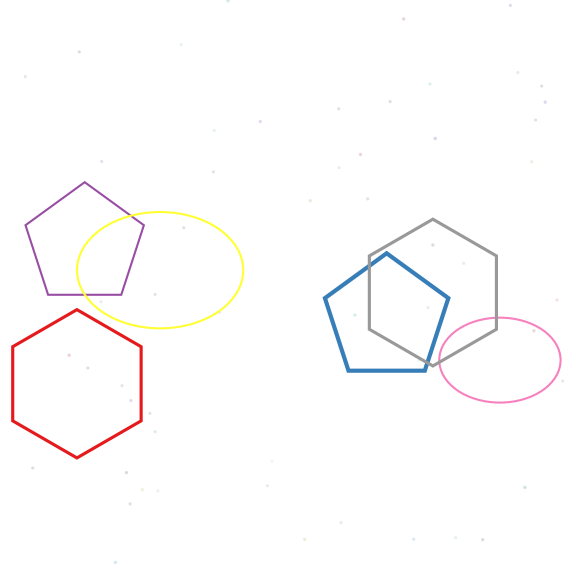[{"shape": "hexagon", "thickness": 1.5, "radius": 0.64, "center": [0.133, 0.335]}, {"shape": "pentagon", "thickness": 2, "radius": 0.56, "center": [0.67, 0.448]}, {"shape": "pentagon", "thickness": 1, "radius": 0.54, "center": [0.147, 0.576]}, {"shape": "oval", "thickness": 1, "radius": 0.72, "center": [0.277, 0.531]}, {"shape": "oval", "thickness": 1, "radius": 0.53, "center": [0.866, 0.376]}, {"shape": "hexagon", "thickness": 1.5, "radius": 0.64, "center": [0.75, 0.493]}]